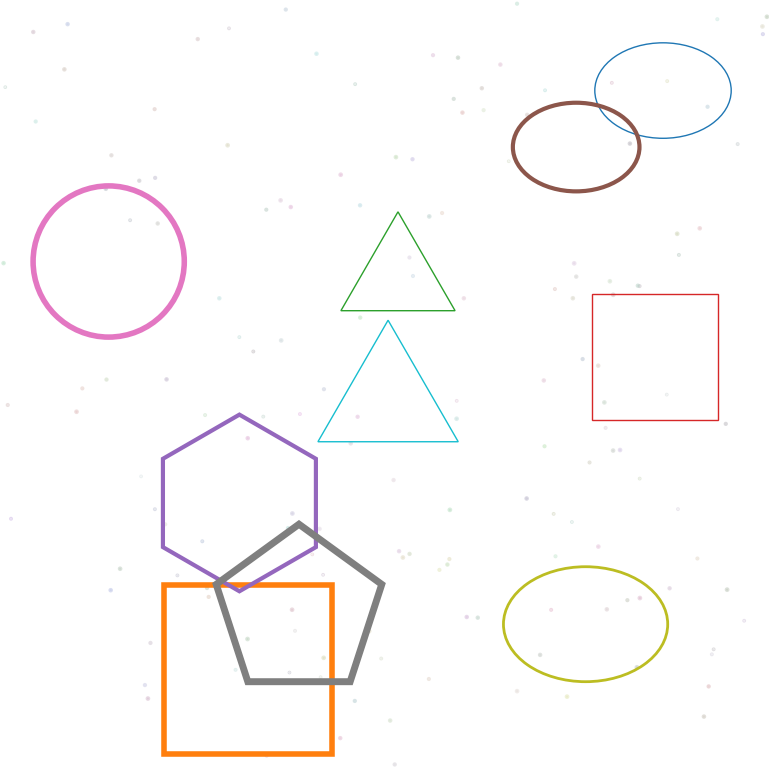[{"shape": "oval", "thickness": 0.5, "radius": 0.44, "center": [0.861, 0.882]}, {"shape": "square", "thickness": 2, "radius": 0.55, "center": [0.323, 0.131]}, {"shape": "triangle", "thickness": 0.5, "radius": 0.43, "center": [0.517, 0.639]}, {"shape": "square", "thickness": 0.5, "radius": 0.41, "center": [0.851, 0.537]}, {"shape": "hexagon", "thickness": 1.5, "radius": 0.57, "center": [0.311, 0.347]}, {"shape": "oval", "thickness": 1.5, "radius": 0.41, "center": [0.748, 0.809]}, {"shape": "circle", "thickness": 2, "radius": 0.49, "center": [0.141, 0.66]}, {"shape": "pentagon", "thickness": 2.5, "radius": 0.57, "center": [0.388, 0.206]}, {"shape": "oval", "thickness": 1, "radius": 0.53, "center": [0.761, 0.189]}, {"shape": "triangle", "thickness": 0.5, "radius": 0.53, "center": [0.504, 0.479]}]